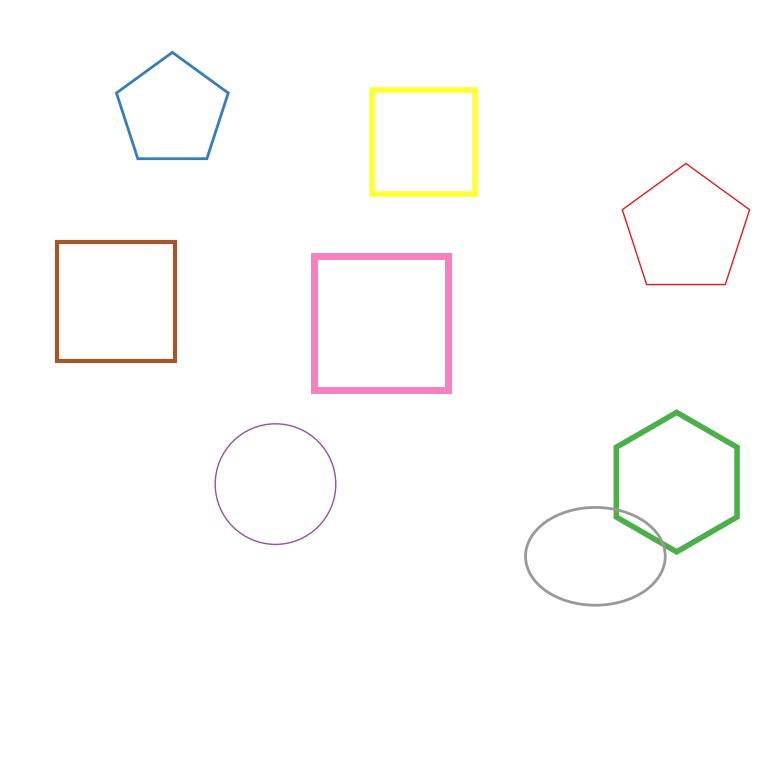[{"shape": "pentagon", "thickness": 0.5, "radius": 0.43, "center": [0.891, 0.701]}, {"shape": "pentagon", "thickness": 1, "radius": 0.38, "center": [0.224, 0.856]}, {"shape": "hexagon", "thickness": 2, "radius": 0.45, "center": [0.879, 0.374]}, {"shape": "circle", "thickness": 0.5, "radius": 0.39, "center": [0.358, 0.371]}, {"shape": "square", "thickness": 2, "radius": 0.34, "center": [0.55, 0.816]}, {"shape": "square", "thickness": 1.5, "radius": 0.38, "center": [0.15, 0.608]}, {"shape": "square", "thickness": 2.5, "radius": 0.43, "center": [0.495, 0.581]}, {"shape": "oval", "thickness": 1, "radius": 0.45, "center": [0.773, 0.277]}]